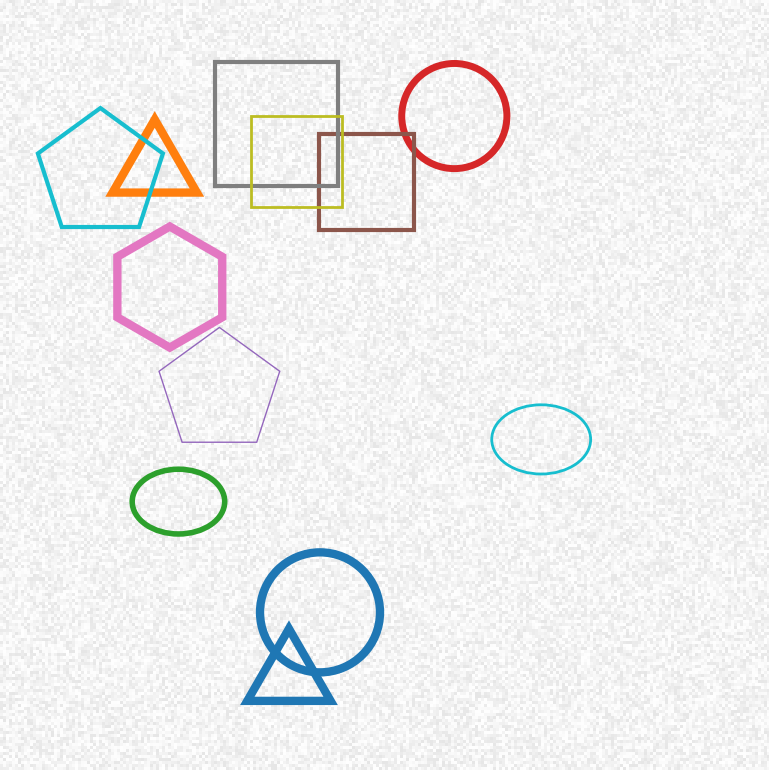[{"shape": "triangle", "thickness": 3, "radius": 0.31, "center": [0.375, 0.121]}, {"shape": "circle", "thickness": 3, "radius": 0.39, "center": [0.416, 0.205]}, {"shape": "triangle", "thickness": 3, "radius": 0.32, "center": [0.201, 0.782]}, {"shape": "oval", "thickness": 2, "radius": 0.3, "center": [0.232, 0.349]}, {"shape": "circle", "thickness": 2.5, "radius": 0.34, "center": [0.59, 0.849]}, {"shape": "pentagon", "thickness": 0.5, "radius": 0.41, "center": [0.285, 0.492]}, {"shape": "square", "thickness": 1.5, "radius": 0.31, "center": [0.476, 0.764]}, {"shape": "hexagon", "thickness": 3, "radius": 0.39, "center": [0.221, 0.627]}, {"shape": "square", "thickness": 1.5, "radius": 0.4, "center": [0.359, 0.839]}, {"shape": "square", "thickness": 1, "radius": 0.3, "center": [0.385, 0.79]}, {"shape": "oval", "thickness": 1, "radius": 0.32, "center": [0.703, 0.429]}, {"shape": "pentagon", "thickness": 1.5, "radius": 0.43, "center": [0.13, 0.774]}]